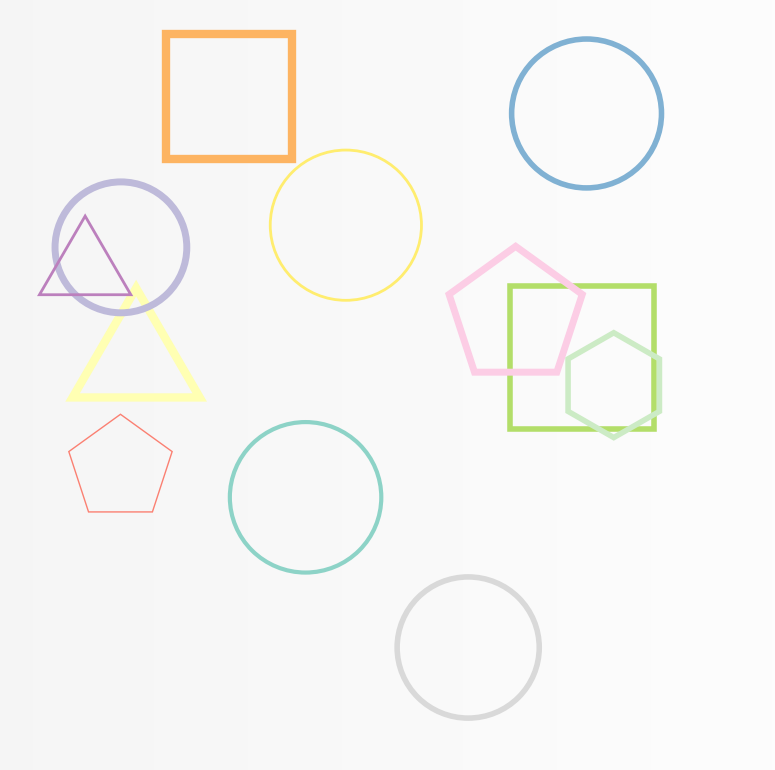[{"shape": "circle", "thickness": 1.5, "radius": 0.49, "center": [0.394, 0.354]}, {"shape": "triangle", "thickness": 3, "radius": 0.47, "center": [0.176, 0.531]}, {"shape": "circle", "thickness": 2.5, "radius": 0.43, "center": [0.156, 0.679]}, {"shape": "pentagon", "thickness": 0.5, "radius": 0.35, "center": [0.155, 0.392]}, {"shape": "circle", "thickness": 2, "radius": 0.48, "center": [0.757, 0.853]}, {"shape": "square", "thickness": 3, "radius": 0.41, "center": [0.295, 0.875]}, {"shape": "square", "thickness": 2, "radius": 0.47, "center": [0.751, 0.535]}, {"shape": "pentagon", "thickness": 2.5, "radius": 0.45, "center": [0.665, 0.59]}, {"shape": "circle", "thickness": 2, "radius": 0.46, "center": [0.604, 0.159]}, {"shape": "triangle", "thickness": 1, "radius": 0.34, "center": [0.11, 0.651]}, {"shape": "hexagon", "thickness": 2, "radius": 0.34, "center": [0.792, 0.5]}, {"shape": "circle", "thickness": 1, "radius": 0.49, "center": [0.446, 0.708]}]